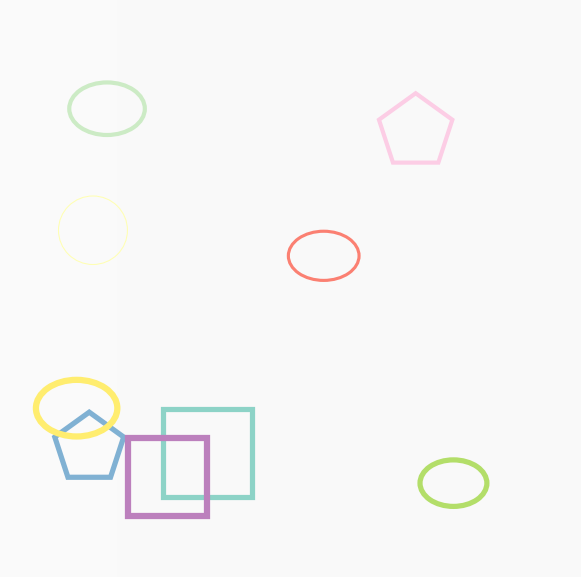[{"shape": "square", "thickness": 2.5, "radius": 0.38, "center": [0.357, 0.214]}, {"shape": "circle", "thickness": 0.5, "radius": 0.3, "center": [0.16, 0.6]}, {"shape": "oval", "thickness": 1.5, "radius": 0.3, "center": [0.557, 0.556]}, {"shape": "pentagon", "thickness": 2.5, "radius": 0.31, "center": [0.154, 0.223]}, {"shape": "oval", "thickness": 2.5, "radius": 0.29, "center": [0.78, 0.163]}, {"shape": "pentagon", "thickness": 2, "radius": 0.33, "center": [0.715, 0.771]}, {"shape": "square", "thickness": 3, "radius": 0.34, "center": [0.288, 0.173]}, {"shape": "oval", "thickness": 2, "radius": 0.33, "center": [0.184, 0.811]}, {"shape": "oval", "thickness": 3, "radius": 0.35, "center": [0.132, 0.292]}]